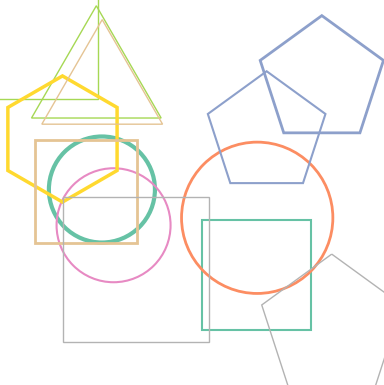[{"shape": "square", "thickness": 1.5, "radius": 0.71, "center": [0.665, 0.286]}, {"shape": "circle", "thickness": 3, "radius": 0.69, "center": [0.265, 0.508]}, {"shape": "circle", "thickness": 2, "radius": 0.98, "center": [0.668, 0.434]}, {"shape": "pentagon", "thickness": 1.5, "radius": 0.8, "center": [0.693, 0.654]}, {"shape": "pentagon", "thickness": 2, "radius": 0.84, "center": [0.836, 0.791]}, {"shape": "circle", "thickness": 1.5, "radius": 0.74, "center": [0.295, 0.415]}, {"shape": "square", "thickness": 1, "radius": 0.73, "center": [0.108, 0.89]}, {"shape": "triangle", "thickness": 1, "radius": 0.97, "center": [0.25, 0.791]}, {"shape": "hexagon", "thickness": 2.5, "radius": 0.82, "center": [0.162, 0.639]}, {"shape": "triangle", "thickness": 1, "radius": 0.91, "center": [0.265, 0.768]}, {"shape": "square", "thickness": 2, "radius": 0.67, "center": [0.223, 0.503]}, {"shape": "square", "thickness": 1, "radius": 0.95, "center": [0.354, 0.3]}, {"shape": "pentagon", "thickness": 1, "radius": 0.96, "center": [0.862, 0.149]}]